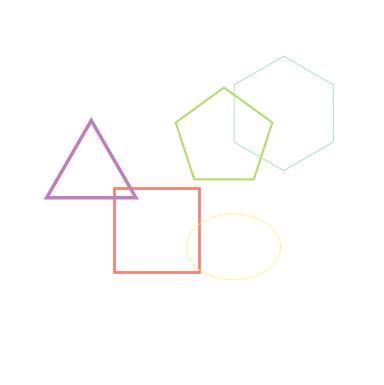[{"shape": "hexagon", "thickness": 0.5, "radius": 0.74, "center": [0.737, 0.705]}, {"shape": "square", "thickness": 2, "radius": 0.55, "center": [0.406, 0.403]}, {"shape": "pentagon", "thickness": 1.5, "radius": 0.66, "center": [0.582, 0.641]}, {"shape": "triangle", "thickness": 2.5, "radius": 0.67, "center": [0.237, 0.553]}, {"shape": "oval", "thickness": 0.5, "radius": 0.61, "center": [0.606, 0.359]}]